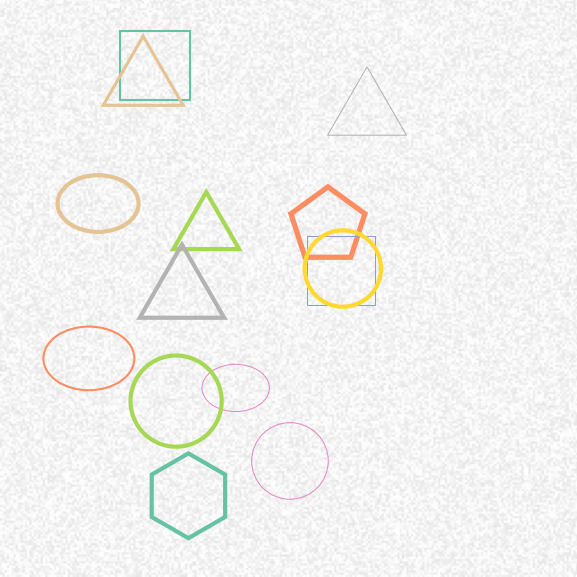[{"shape": "square", "thickness": 1, "radius": 0.3, "center": [0.268, 0.886]}, {"shape": "hexagon", "thickness": 2, "radius": 0.37, "center": [0.326, 0.141]}, {"shape": "pentagon", "thickness": 2.5, "radius": 0.34, "center": [0.568, 0.608]}, {"shape": "oval", "thickness": 1, "radius": 0.39, "center": [0.154, 0.379]}, {"shape": "square", "thickness": 0.5, "radius": 0.29, "center": [0.591, 0.531]}, {"shape": "circle", "thickness": 0.5, "radius": 0.33, "center": [0.502, 0.201]}, {"shape": "oval", "thickness": 0.5, "radius": 0.29, "center": [0.408, 0.327]}, {"shape": "triangle", "thickness": 2, "radius": 0.33, "center": [0.357, 0.601]}, {"shape": "circle", "thickness": 2, "radius": 0.39, "center": [0.305, 0.305]}, {"shape": "circle", "thickness": 2, "radius": 0.33, "center": [0.594, 0.534]}, {"shape": "triangle", "thickness": 1.5, "radius": 0.4, "center": [0.248, 0.857]}, {"shape": "oval", "thickness": 2, "radius": 0.35, "center": [0.17, 0.647]}, {"shape": "triangle", "thickness": 2, "radius": 0.42, "center": [0.315, 0.491]}, {"shape": "triangle", "thickness": 0.5, "radius": 0.39, "center": [0.636, 0.804]}]